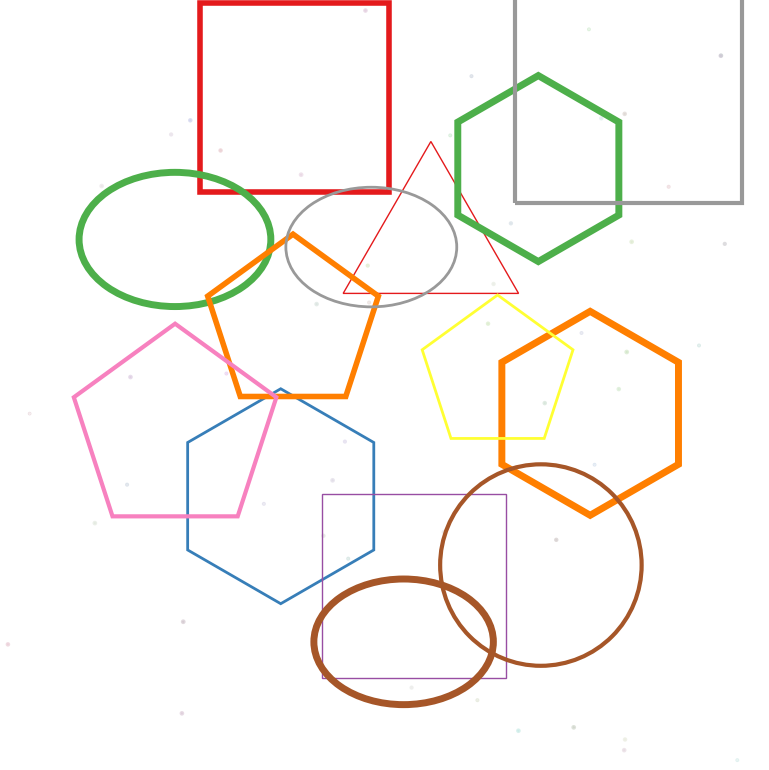[{"shape": "square", "thickness": 2, "radius": 0.62, "center": [0.382, 0.873]}, {"shape": "triangle", "thickness": 0.5, "radius": 0.66, "center": [0.56, 0.685]}, {"shape": "hexagon", "thickness": 1, "radius": 0.7, "center": [0.365, 0.356]}, {"shape": "hexagon", "thickness": 2.5, "radius": 0.6, "center": [0.699, 0.781]}, {"shape": "oval", "thickness": 2.5, "radius": 0.62, "center": [0.227, 0.689]}, {"shape": "square", "thickness": 0.5, "radius": 0.6, "center": [0.538, 0.239]}, {"shape": "hexagon", "thickness": 2.5, "radius": 0.66, "center": [0.766, 0.463]}, {"shape": "pentagon", "thickness": 2, "radius": 0.58, "center": [0.381, 0.579]}, {"shape": "pentagon", "thickness": 1, "radius": 0.51, "center": [0.646, 0.514]}, {"shape": "circle", "thickness": 1.5, "radius": 0.65, "center": [0.702, 0.266]}, {"shape": "oval", "thickness": 2.5, "radius": 0.58, "center": [0.524, 0.166]}, {"shape": "pentagon", "thickness": 1.5, "radius": 0.69, "center": [0.227, 0.441]}, {"shape": "oval", "thickness": 1, "radius": 0.55, "center": [0.482, 0.679]}, {"shape": "square", "thickness": 1.5, "radius": 0.74, "center": [0.817, 0.884]}]